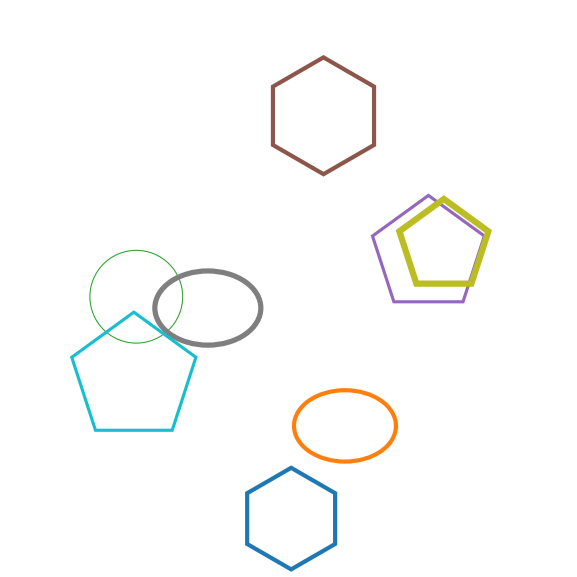[{"shape": "hexagon", "thickness": 2, "radius": 0.44, "center": [0.504, 0.101]}, {"shape": "oval", "thickness": 2, "radius": 0.44, "center": [0.597, 0.262]}, {"shape": "circle", "thickness": 0.5, "radius": 0.4, "center": [0.236, 0.485]}, {"shape": "pentagon", "thickness": 1.5, "radius": 0.51, "center": [0.742, 0.559]}, {"shape": "hexagon", "thickness": 2, "radius": 0.51, "center": [0.56, 0.799]}, {"shape": "oval", "thickness": 2.5, "radius": 0.46, "center": [0.36, 0.466]}, {"shape": "pentagon", "thickness": 3, "radius": 0.41, "center": [0.769, 0.574]}, {"shape": "pentagon", "thickness": 1.5, "radius": 0.57, "center": [0.232, 0.346]}]